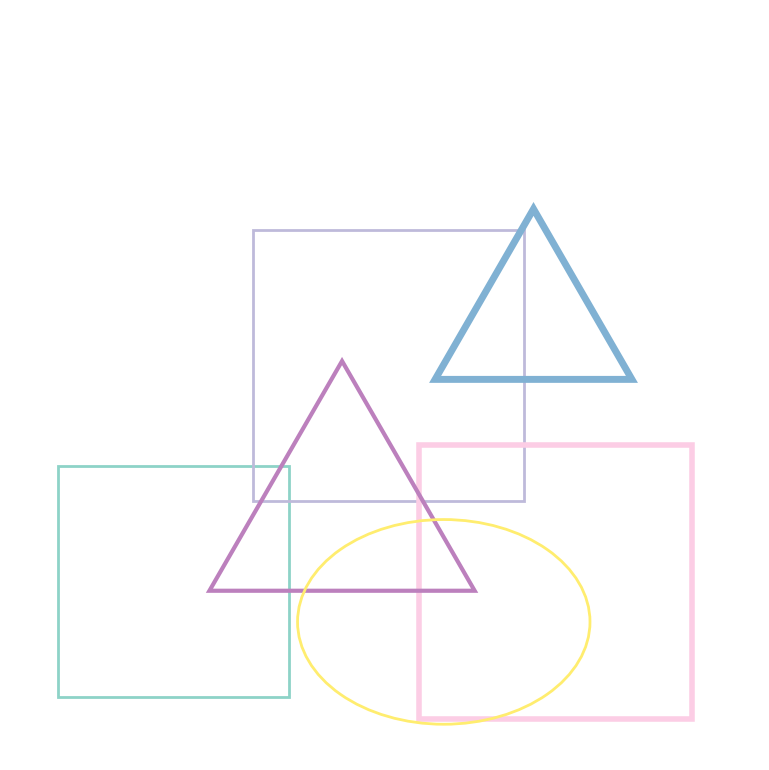[{"shape": "square", "thickness": 1, "radius": 0.75, "center": [0.225, 0.245]}, {"shape": "square", "thickness": 1, "radius": 0.88, "center": [0.504, 0.525]}, {"shape": "triangle", "thickness": 2.5, "radius": 0.74, "center": [0.693, 0.581]}, {"shape": "square", "thickness": 2, "radius": 0.89, "center": [0.721, 0.244]}, {"shape": "triangle", "thickness": 1.5, "radius": 0.99, "center": [0.444, 0.332]}, {"shape": "oval", "thickness": 1, "radius": 0.95, "center": [0.576, 0.192]}]